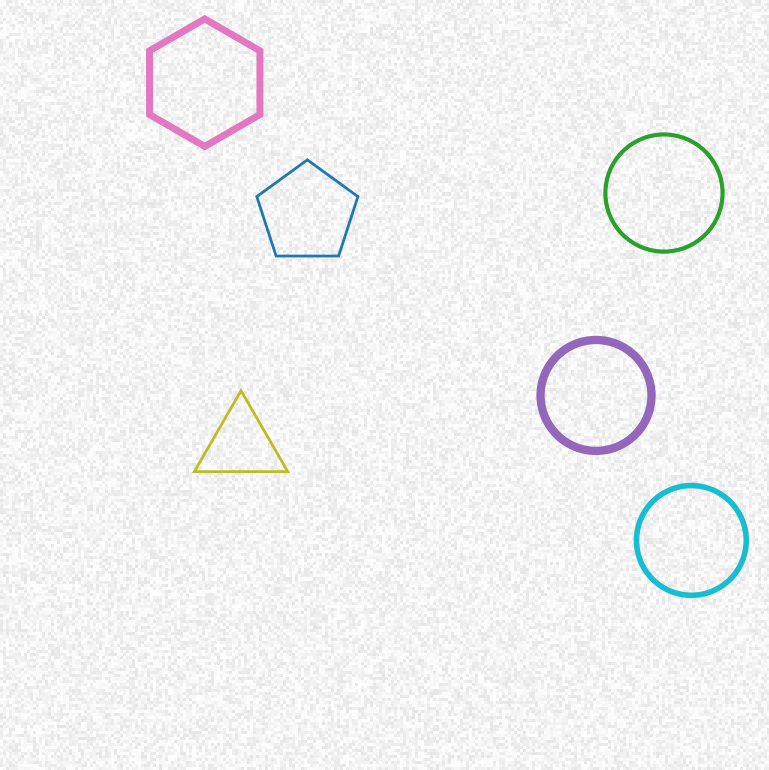[{"shape": "pentagon", "thickness": 1, "radius": 0.35, "center": [0.399, 0.723]}, {"shape": "circle", "thickness": 1.5, "radius": 0.38, "center": [0.862, 0.749]}, {"shape": "circle", "thickness": 3, "radius": 0.36, "center": [0.774, 0.486]}, {"shape": "hexagon", "thickness": 2.5, "radius": 0.41, "center": [0.266, 0.893]}, {"shape": "triangle", "thickness": 1, "radius": 0.35, "center": [0.313, 0.423]}, {"shape": "circle", "thickness": 2, "radius": 0.36, "center": [0.898, 0.298]}]